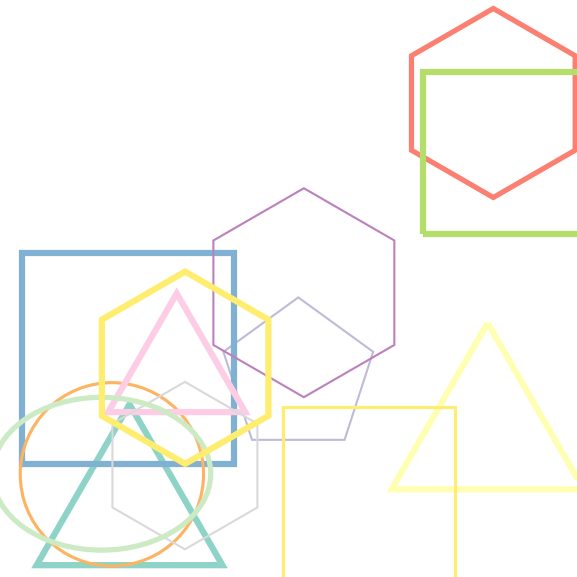[{"shape": "triangle", "thickness": 3, "radius": 0.93, "center": [0.224, 0.113]}, {"shape": "triangle", "thickness": 3, "radius": 0.96, "center": [0.844, 0.248]}, {"shape": "pentagon", "thickness": 1, "radius": 0.68, "center": [0.517, 0.348]}, {"shape": "hexagon", "thickness": 2.5, "radius": 0.82, "center": [0.854, 0.821]}, {"shape": "square", "thickness": 3, "radius": 0.91, "center": [0.222, 0.378]}, {"shape": "circle", "thickness": 1.5, "radius": 0.79, "center": [0.194, 0.178]}, {"shape": "square", "thickness": 3, "radius": 0.7, "center": [0.872, 0.734]}, {"shape": "triangle", "thickness": 3, "radius": 0.68, "center": [0.306, 0.354]}, {"shape": "hexagon", "thickness": 1, "radius": 0.72, "center": [0.32, 0.193]}, {"shape": "hexagon", "thickness": 1, "radius": 0.9, "center": [0.526, 0.492]}, {"shape": "oval", "thickness": 2.5, "radius": 0.95, "center": [0.176, 0.179]}, {"shape": "square", "thickness": 1.5, "radius": 0.75, "center": [0.639, 0.144]}, {"shape": "hexagon", "thickness": 3, "radius": 0.83, "center": [0.321, 0.362]}]